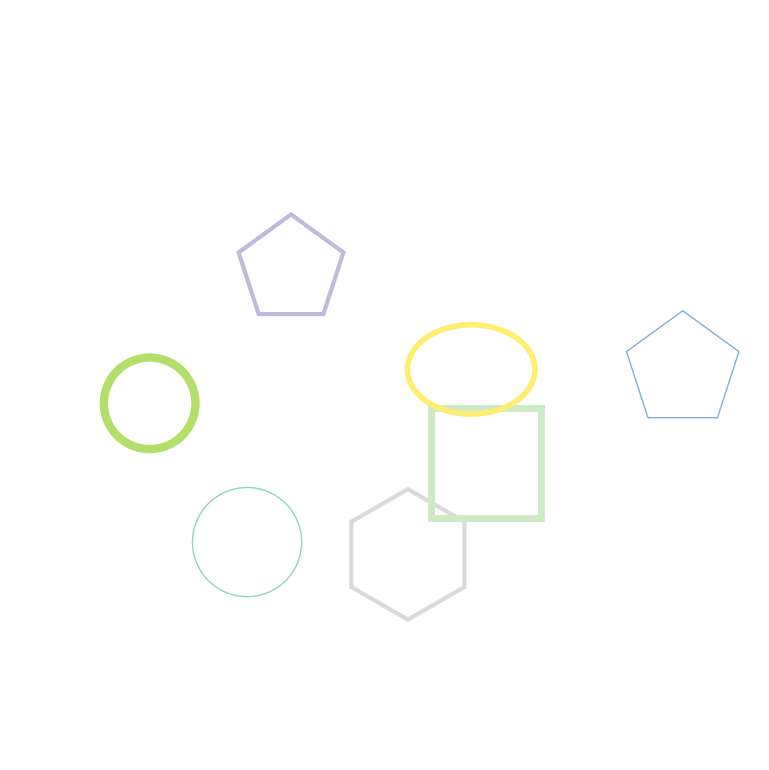[{"shape": "circle", "thickness": 0.5, "radius": 0.35, "center": [0.321, 0.296]}, {"shape": "pentagon", "thickness": 1.5, "radius": 0.36, "center": [0.378, 0.65]}, {"shape": "pentagon", "thickness": 0.5, "radius": 0.38, "center": [0.887, 0.52]}, {"shape": "circle", "thickness": 3, "radius": 0.3, "center": [0.194, 0.476]}, {"shape": "hexagon", "thickness": 1.5, "radius": 0.42, "center": [0.53, 0.28]}, {"shape": "square", "thickness": 2.5, "radius": 0.36, "center": [0.631, 0.398]}, {"shape": "oval", "thickness": 2, "radius": 0.41, "center": [0.612, 0.52]}]